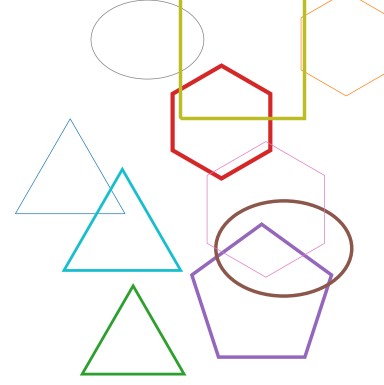[{"shape": "triangle", "thickness": 0.5, "radius": 0.82, "center": [0.182, 0.527]}, {"shape": "hexagon", "thickness": 0.5, "radius": 0.68, "center": [0.899, 0.886]}, {"shape": "triangle", "thickness": 2, "radius": 0.76, "center": [0.346, 0.105]}, {"shape": "hexagon", "thickness": 3, "radius": 0.73, "center": [0.575, 0.683]}, {"shape": "pentagon", "thickness": 2.5, "radius": 0.95, "center": [0.68, 0.227]}, {"shape": "oval", "thickness": 2.5, "radius": 0.88, "center": [0.737, 0.355]}, {"shape": "hexagon", "thickness": 0.5, "radius": 0.88, "center": [0.69, 0.456]}, {"shape": "oval", "thickness": 0.5, "radius": 0.73, "center": [0.383, 0.897]}, {"shape": "square", "thickness": 2.5, "radius": 0.81, "center": [0.629, 0.854]}, {"shape": "triangle", "thickness": 2, "radius": 0.88, "center": [0.318, 0.385]}]